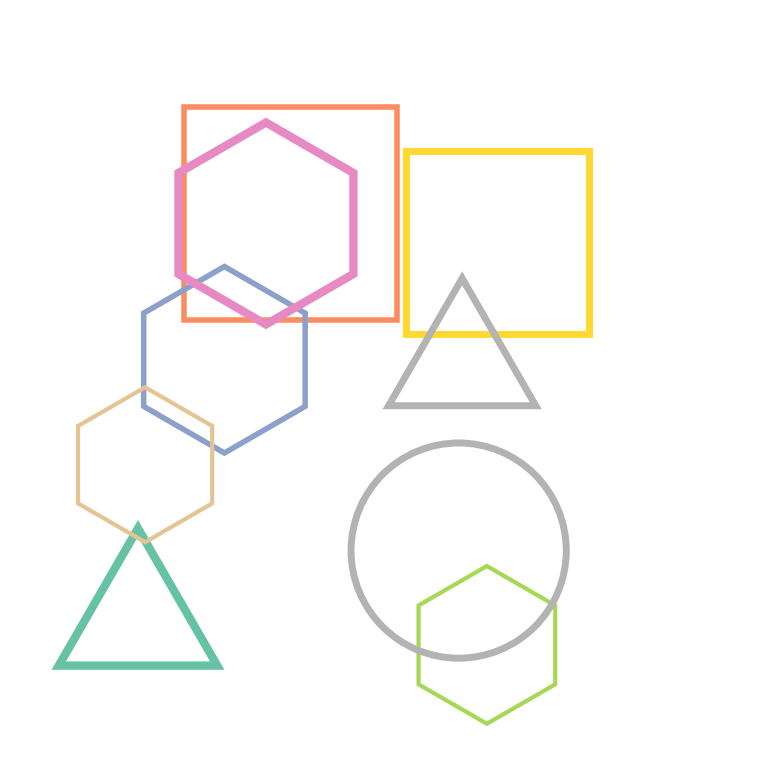[{"shape": "triangle", "thickness": 3, "radius": 0.59, "center": [0.179, 0.195]}, {"shape": "square", "thickness": 2, "radius": 0.69, "center": [0.377, 0.723]}, {"shape": "hexagon", "thickness": 2, "radius": 0.61, "center": [0.291, 0.533]}, {"shape": "hexagon", "thickness": 3, "radius": 0.66, "center": [0.345, 0.71]}, {"shape": "hexagon", "thickness": 1.5, "radius": 0.51, "center": [0.632, 0.162]}, {"shape": "square", "thickness": 2.5, "radius": 0.59, "center": [0.646, 0.685]}, {"shape": "hexagon", "thickness": 1.5, "radius": 0.5, "center": [0.188, 0.396]}, {"shape": "triangle", "thickness": 2.5, "radius": 0.55, "center": [0.6, 0.528]}, {"shape": "circle", "thickness": 2.5, "radius": 0.7, "center": [0.596, 0.285]}]